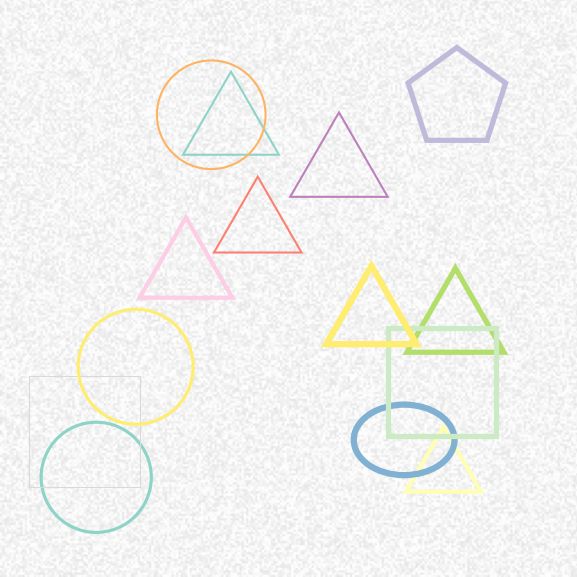[{"shape": "circle", "thickness": 1.5, "radius": 0.48, "center": [0.167, 0.173]}, {"shape": "triangle", "thickness": 1, "radius": 0.48, "center": [0.4, 0.779]}, {"shape": "triangle", "thickness": 2, "radius": 0.37, "center": [0.768, 0.185]}, {"shape": "pentagon", "thickness": 2.5, "radius": 0.44, "center": [0.791, 0.828]}, {"shape": "triangle", "thickness": 1, "radius": 0.44, "center": [0.446, 0.606]}, {"shape": "oval", "thickness": 3, "radius": 0.44, "center": [0.7, 0.237]}, {"shape": "circle", "thickness": 1, "radius": 0.47, "center": [0.366, 0.8]}, {"shape": "triangle", "thickness": 2.5, "radius": 0.49, "center": [0.789, 0.438]}, {"shape": "triangle", "thickness": 2, "radius": 0.46, "center": [0.322, 0.53]}, {"shape": "square", "thickness": 0.5, "radius": 0.48, "center": [0.146, 0.252]}, {"shape": "triangle", "thickness": 1, "radius": 0.49, "center": [0.587, 0.707]}, {"shape": "square", "thickness": 2.5, "radius": 0.47, "center": [0.766, 0.337]}, {"shape": "circle", "thickness": 1.5, "radius": 0.5, "center": [0.235, 0.364]}, {"shape": "triangle", "thickness": 3, "radius": 0.45, "center": [0.643, 0.448]}]